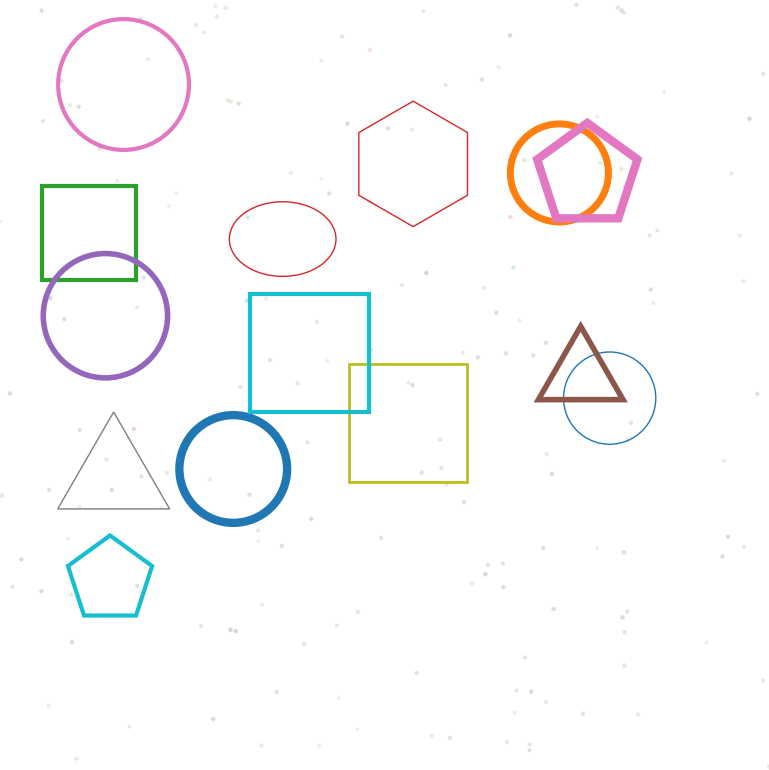[{"shape": "circle", "thickness": 3, "radius": 0.35, "center": [0.303, 0.391]}, {"shape": "circle", "thickness": 0.5, "radius": 0.3, "center": [0.792, 0.483]}, {"shape": "circle", "thickness": 2.5, "radius": 0.32, "center": [0.726, 0.775]}, {"shape": "square", "thickness": 1.5, "radius": 0.31, "center": [0.116, 0.697]}, {"shape": "oval", "thickness": 0.5, "radius": 0.35, "center": [0.367, 0.69]}, {"shape": "hexagon", "thickness": 0.5, "radius": 0.41, "center": [0.537, 0.787]}, {"shape": "circle", "thickness": 2, "radius": 0.4, "center": [0.137, 0.59]}, {"shape": "triangle", "thickness": 2, "radius": 0.32, "center": [0.754, 0.513]}, {"shape": "circle", "thickness": 1.5, "radius": 0.42, "center": [0.16, 0.89]}, {"shape": "pentagon", "thickness": 3, "radius": 0.34, "center": [0.763, 0.772]}, {"shape": "triangle", "thickness": 0.5, "radius": 0.42, "center": [0.148, 0.381]}, {"shape": "square", "thickness": 1, "radius": 0.39, "center": [0.53, 0.45]}, {"shape": "pentagon", "thickness": 1.5, "radius": 0.29, "center": [0.143, 0.247]}, {"shape": "square", "thickness": 1.5, "radius": 0.39, "center": [0.402, 0.542]}]